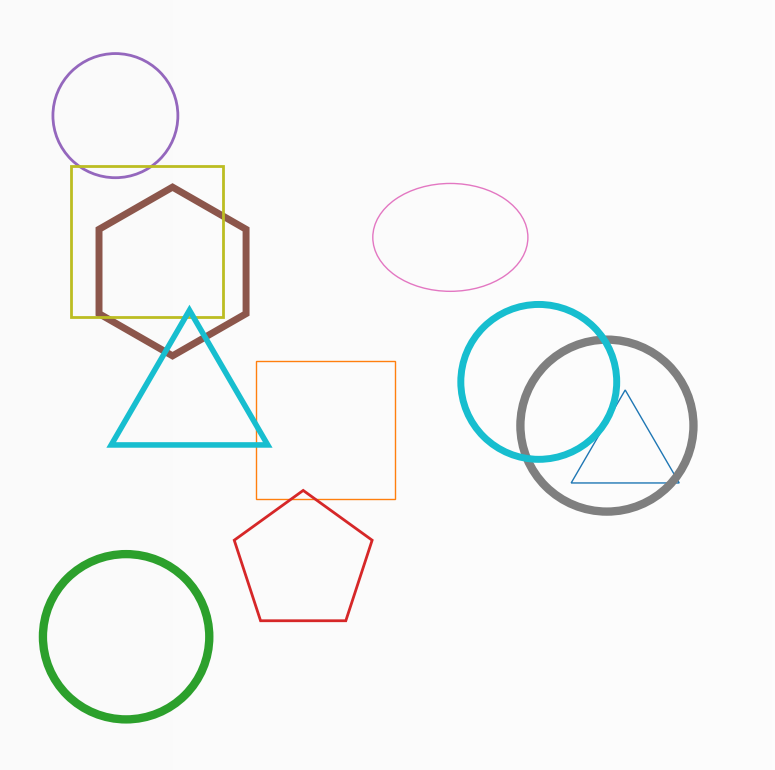[{"shape": "triangle", "thickness": 0.5, "radius": 0.4, "center": [0.807, 0.413]}, {"shape": "square", "thickness": 0.5, "radius": 0.45, "center": [0.42, 0.441]}, {"shape": "circle", "thickness": 3, "radius": 0.54, "center": [0.163, 0.173]}, {"shape": "pentagon", "thickness": 1, "radius": 0.47, "center": [0.391, 0.27]}, {"shape": "circle", "thickness": 1, "radius": 0.4, "center": [0.149, 0.85]}, {"shape": "hexagon", "thickness": 2.5, "radius": 0.55, "center": [0.223, 0.647]}, {"shape": "oval", "thickness": 0.5, "radius": 0.5, "center": [0.581, 0.692]}, {"shape": "circle", "thickness": 3, "radius": 0.56, "center": [0.783, 0.447]}, {"shape": "square", "thickness": 1, "radius": 0.49, "center": [0.19, 0.687]}, {"shape": "triangle", "thickness": 2, "radius": 0.58, "center": [0.244, 0.48]}, {"shape": "circle", "thickness": 2.5, "radius": 0.5, "center": [0.695, 0.504]}]